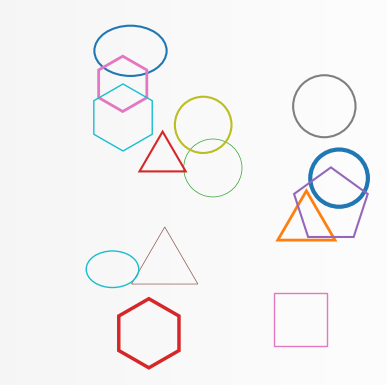[{"shape": "circle", "thickness": 3, "radius": 0.37, "center": [0.875, 0.537]}, {"shape": "oval", "thickness": 1.5, "radius": 0.47, "center": [0.337, 0.868]}, {"shape": "triangle", "thickness": 2, "radius": 0.43, "center": [0.791, 0.419]}, {"shape": "circle", "thickness": 0.5, "radius": 0.38, "center": [0.549, 0.564]}, {"shape": "hexagon", "thickness": 2.5, "radius": 0.45, "center": [0.384, 0.134]}, {"shape": "triangle", "thickness": 1.5, "radius": 0.34, "center": [0.42, 0.589]}, {"shape": "pentagon", "thickness": 1.5, "radius": 0.5, "center": [0.854, 0.465]}, {"shape": "triangle", "thickness": 0.5, "radius": 0.49, "center": [0.425, 0.312]}, {"shape": "hexagon", "thickness": 2, "radius": 0.36, "center": [0.317, 0.782]}, {"shape": "square", "thickness": 1, "radius": 0.34, "center": [0.776, 0.17]}, {"shape": "circle", "thickness": 1.5, "radius": 0.4, "center": [0.837, 0.724]}, {"shape": "circle", "thickness": 1.5, "radius": 0.37, "center": [0.524, 0.676]}, {"shape": "hexagon", "thickness": 1, "radius": 0.44, "center": [0.317, 0.695]}, {"shape": "oval", "thickness": 1, "radius": 0.34, "center": [0.29, 0.301]}]